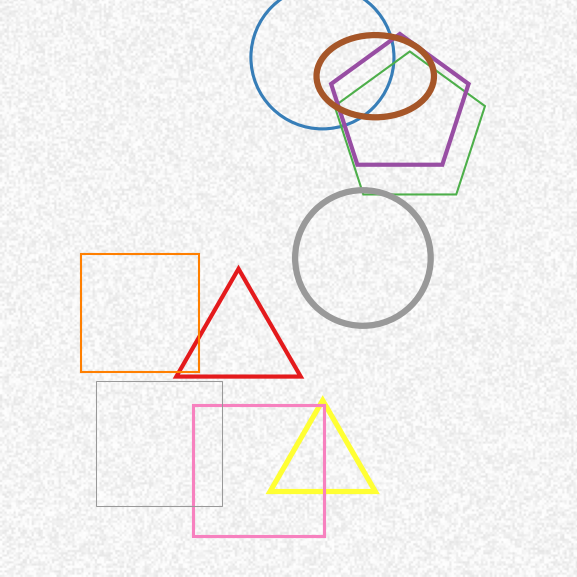[{"shape": "triangle", "thickness": 2, "radius": 0.62, "center": [0.413, 0.409]}, {"shape": "circle", "thickness": 1.5, "radius": 0.62, "center": [0.558, 0.9]}, {"shape": "pentagon", "thickness": 1, "radius": 0.68, "center": [0.71, 0.773]}, {"shape": "pentagon", "thickness": 2, "radius": 0.63, "center": [0.692, 0.815]}, {"shape": "square", "thickness": 1, "radius": 0.51, "center": [0.242, 0.457]}, {"shape": "triangle", "thickness": 2.5, "radius": 0.53, "center": [0.559, 0.201]}, {"shape": "oval", "thickness": 3, "radius": 0.51, "center": [0.65, 0.867]}, {"shape": "square", "thickness": 1.5, "radius": 0.57, "center": [0.448, 0.185]}, {"shape": "circle", "thickness": 3, "radius": 0.59, "center": [0.628, 0.552]}, {"shape": "square", "thickness": 0.5, "radius": 0.54, "center": [0.275, 0.231]}]